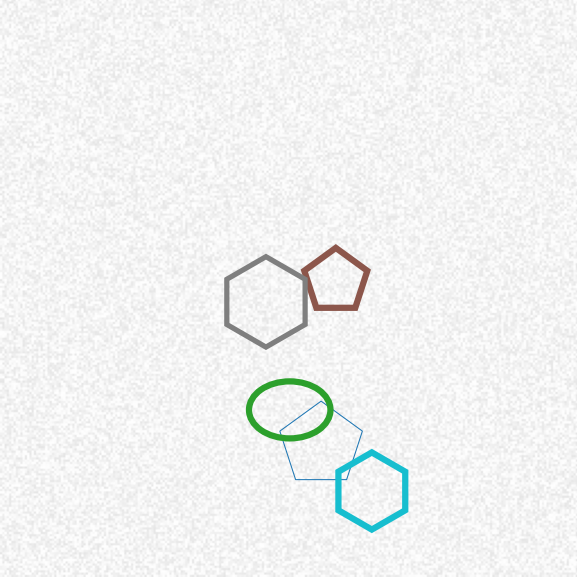[{"shape": "pentagon", "thickness": 0.5, "radius": 0.38, "center": [0.556, 0.229]}, {"shape": "oval", "thickness": 3, "radius": 0.35, "center": [0.502, 0.289]}, {"shape": "pentagon", "thickness": 3, "radius": 0.29, "center": [0.581, 0.513]}, {"shape": "hexagon", "thickness": 2.5, "radius": 0.39, "center": [0.461, 0.476]}, {"shape": "hexagon", "thickness": 3, "radius": 0.33, "center": [0.644, 0.149]}]